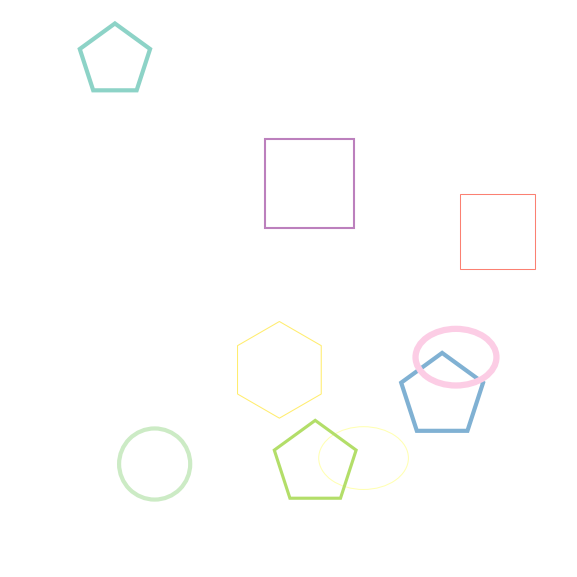[{"shape": "pentagon", "thickness": 2, "radius": 0.32, "center": [0.199, 0.895]}, {"shape": "oval", "thickness": 0.5, "radius": 0.39, "center": [0.63, 0.206]}, {"shape": "square", "thickness": 0.5, "radius": 0.33, "center": [0.862, 0.598]}, {"shape": "pentagon", "thickness": 2, "radius": 0.37, "center": [0.766, 0.313]}, {"shape": "pentagon", "thickness": 1.5, "radius": 0.37, "center": [0.546, 0.197]}, {"shape": "oval", "thickness": 3, "radius": 0.35, "center": [0.79, 0.381]}, {"shape": "square", "thickness": 1, "radius": 0.39, "center": [0.537, 0.682]}, {"shape": "circle", "thickness": 2, "radius": 0.31, "center": [0.268, 0.196]}, {"shape": "hexagon", "thickness": 0.5, "radius": 0.42, "center": [0.484, 0.359]}]